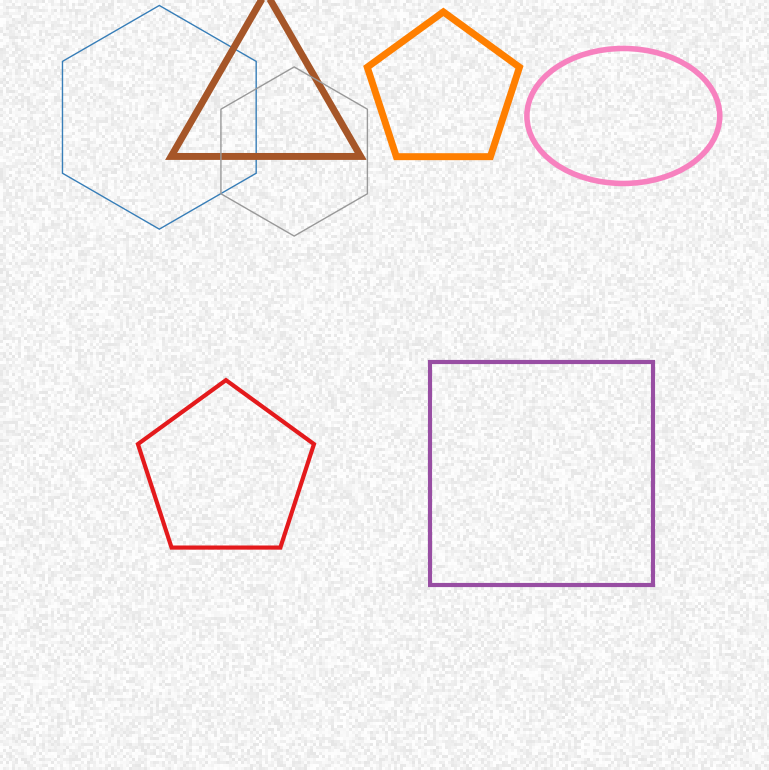[{"shape": "pentagon", "thickness": 1.5, "radius": 0.6, "center": [0.293, 0.386]}, {"shape": "hexagon", "thickness": 0.5, "radius": 0.73, "center": [0.207, 0.848]}, {"shape": "square", "thickness": 1.5, "radius": 0.72, "center": [0.704, 0.385]}, {"shape": "pentagon", "thickness": 2.5, "radius": 0.52, "center": [0.576, 0.881]}, {"shape": "triangle", "thickness": 2.5, "radius": 0.71, "center": [0.345, 0.868]}, {"shape": "oval", "thickness": 2, "radius": 0.63, "center": [0.81, 0.849]}, {"shape": "hexagon", "thickness": 0.5, "radius": 0.55, "center": [0.382, 0.803]}]